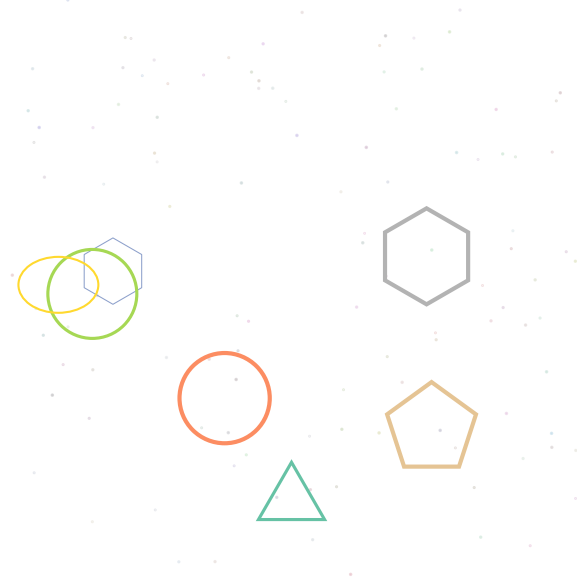[{"shape": "triangle", "thickness": 1.5, "radius": 0.33, "center": [0.505, 0.133]}, {"shape": "circle", "thickness": 2, "radius": 0.39, "center": [0.389, 0.31]}, {"shape": "hexagon", "thickness": 0.5, "radius": 0.29, "center": [0.196, 0.53]}, {"shape": "circle", "thickness": 1.5, "radius": 0.39, "center": [0.16, 0.49]}, {"shape": "oval", "thickness": 1, "radius": 0.35, "center": [0.101, 0.506]}, {"shape": "pentagon", "thickness": 2, "radius": 0.4, "center": [0.747, 0.257]}, {"shape": "hexagon", "thickness": 2, "radius": 0.42, "center": [0.739, 0.555]}]